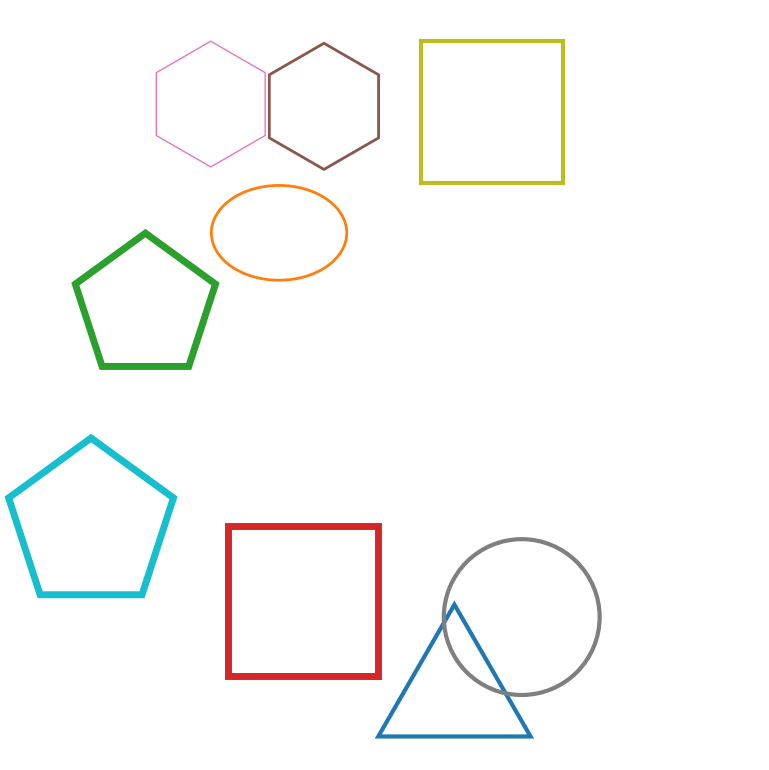[{"shape": "triangle", "thickness": 1.5, "radius": 0.57, "center": [0.59, 0.101]}, {"shape": "oval", "thickness": 1, "radius": 0.44, "center": [0.362, 0.698]}, {"shape": "pentagon", "thickness": 2.5, "radius": 0.48, "center": [0.189, 0.602]}, {"shape": "square", "thickness": 2.5, "radius": 0.49, "center": [0.394, 0.219]}, {"shape": "hexagon", "thickness": 1, "radius": 0.41, "center": [0.421, 0.862]}, {"shape": "hexagon", "thickness": 0.5, "radius": 0.41, "center": [0.274, 0.865]}, {"shape": "circle", "thickness": 1.5, "radius": 0.51, "center": [0.678, 0.199]}, {"shape": "square", "thickness": 1.5, "radius": 0.46, "center": [0.639, 0.854]}, {"shape": "pentagon", "thickness": 2.5, "radius": 0.56, "center": [0.118, 0.319]}]